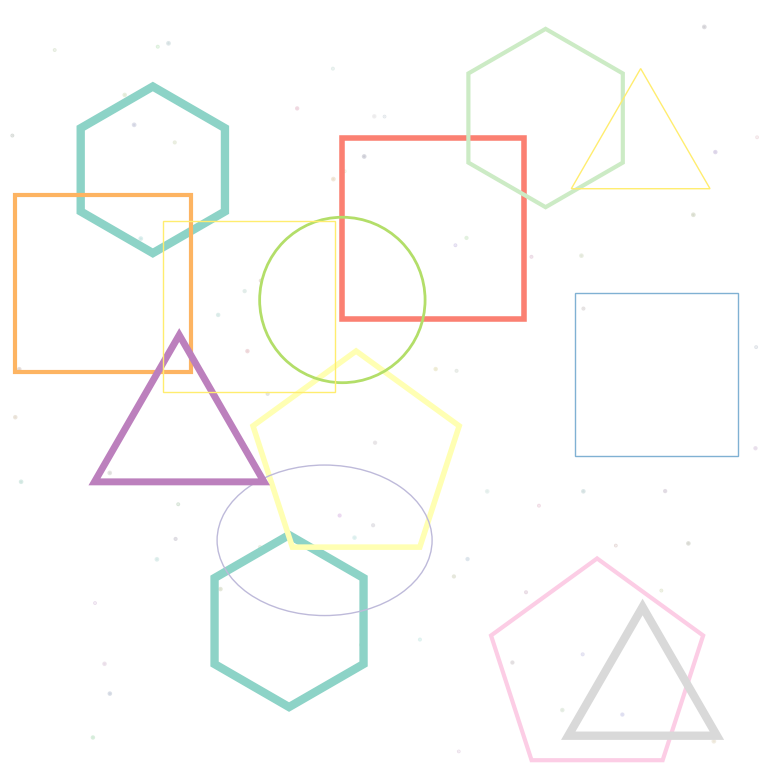[{"shape": "hexagon", "thickness": 3, "radius": 0.56, "center": [0.375, 0.193]}, {"shape": "hexagon", "thickness": 3, "radius": 0.54, "center": [0.198, 0.779]}, {"shape": "pentagon", "thickness": 2, "radius": 0.7, "center": [0.462, 0.403]}, {"shape": "oval", "thickness": 0.5, "radius": 0.7, "center": [0.422, 0.298]}, {"shape": "square", "thickness": 2, "radius": 0.59, "center": [0.562, 0.703]}, {"shape": "square", "thickness": 0.5, "radius": 0.53, "center": [0.852, 0.514]}, {"shape": "square", "thickness": 1.5, "radius": 0.57, "center": [0.134, 0.632]}, {"shape": "circle", "thickness": 1, "radius": 0.54, "center": [0.445, 0.61]}, {"shape": "pentagon", "thickness": 1.5, "radius": 0.72, "center": [0.775, 0.13]}, {"shape": "triangle", "thickness": 3, "radius": 0.56, "center": [0.835, 0.1]}, {"shape": "triangle", "thickness": 2.5, "radius": 0.64, "center": [0.233, 0.438]}, {"shape": "hexagon", "thickness": 1.5, "radius": 0.58, "center": [0.709, 0.847]}, {"shape": "square", "thickness": 0.5, "radius": 0.56, "center": [0.323, 0.601]}, {"shape": "triangle", "thickness": 0.5, "radius": 0.52, "center": [0.832, 0.807]}]